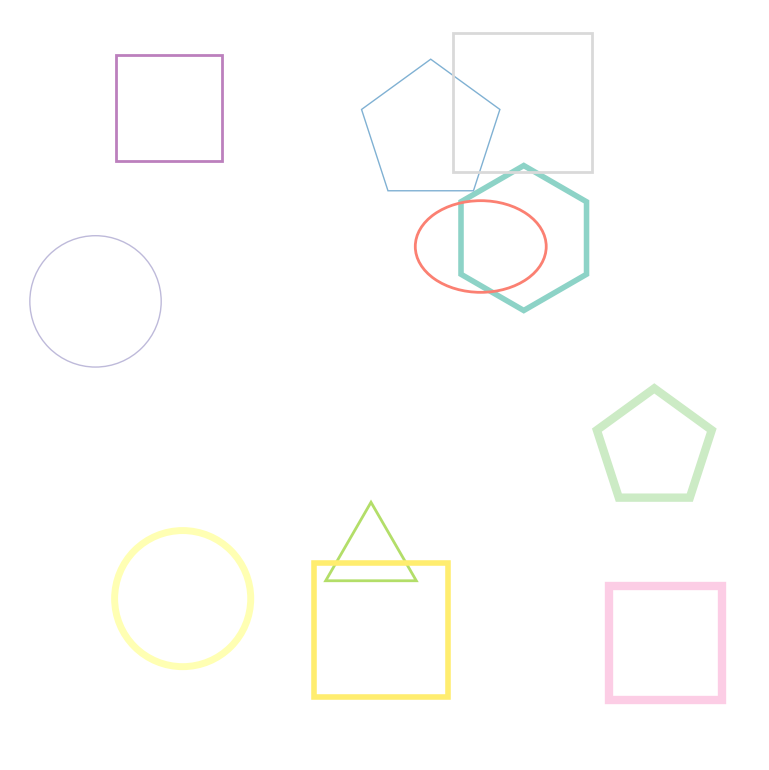[{"shape": "hexagon", "thickness": 2, "radius": 0.47, "center": [0.68, 0.691]}, {"shape": "circle", "thickness": 2.5, "radius": 0.44, "center": [0.237, 0.223]}, {"shape": "circle", "thickness": 0.5, "radius": 0.43, "center": [0.124, 0.609]}, {"shape": "oval", "thickness": 1, "radius": 0.43, "center": [0.624, 0.68]}, {"shape": "pentagon", "thickness": 0.5, "radius": 0.47, "center": [0.559, 0.829]}, {"shape": "triangle", "thickness": 1, "radius": 0.34, "center": [0.482, 0.28]}, {"shape": "square", "thickness": 3, "radius": 0.37, "center": [0.864, 0.165]}, {"shape": "square", "thickness": 1, "radius": 0.45, "center": [0.679, 0.867]}, {"shape": "square", "thickness": 1, "radius": 0.34, "center": [0.219, 0.86]}, {"shape": "pentagon", "thickness": 3, "radius": 0.39, "center": [0.85, 0.417]}, {"shape": "square", "thickness": 2, "radius": 0.44, "center": [0.494, 0.182]}]